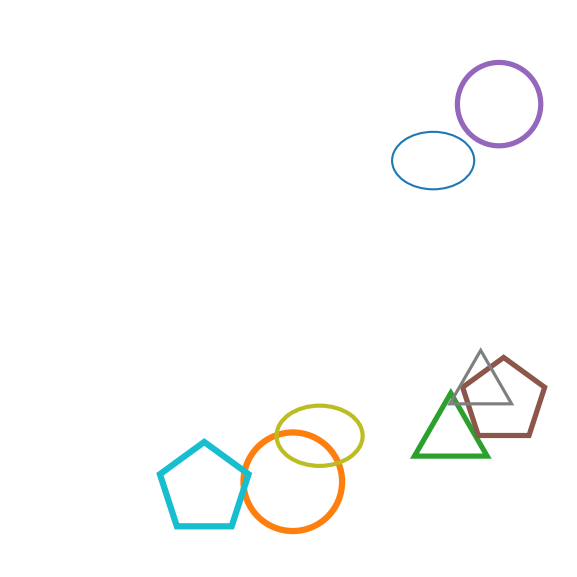[{"shape": "oval", "thickness": 1, "radius": 0.36, "center": [0.75, 0.721]}, {"shape": "circle", "thickness": 3, "radius": 0.43, "center": [0.507, 0.165]}, {"shape": "triangle", "thickness": 2.5, "radius": 0.36, "center": [0.781, 0.246]}, {"shape": "circle", "thickness": 2.5, "radius": 0.36, "center": [0.864, 0.819]}, {"shape": "pentagon", "thickness": 2.5, "radius": 0.37, "center": [0.872, 0.305]}, {"shape": "triangle", "thickness": 1.5, "radius": 0.31, "center": [0.832, 0.331]}, {"shape": "oval", "thickness": 2, "radius": 0.37, "center": [0.553, 0.245]}, {"shape": "pentagon", "thickness": 3, "radius": 0.4, "center": [0.354, 0.153]}]